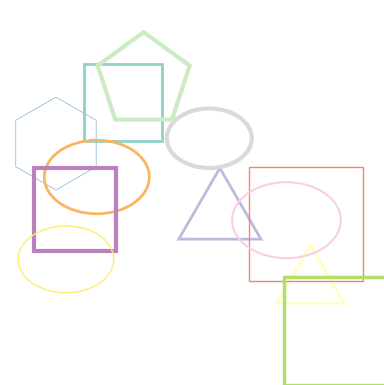[{"shape": "square", "thickness": 2, "radius": 0.5, "center": [0.319, 0.733]}, {"shape": "triangle", "thickness": 1.5, "radius": 0.5, "center": [0.806, 0.262]}, {"shape": "triangle", "thickness": 2, "radius": 0.62, "center": [0.571, 0.44]}, {"shape": "square", "thickness": 1, "radius": 0.74, "center": [0.794, 0.418]}, {"shape": "hexagon", "thickness": 0.5, "radius": 0.6, "center": [0.145, 0.627]}, {"shape": "oval", "thickness": 2, "radius": 0.68, "center": [0.251, 0.54]}, {"shape": "square", "thickness": 2.5, "radius": 0.7, "center": [0.878, 0.141]}, {"shape": "oval", "thickness": 1.5, "radius": 0.71, "center": [0.744, 0.428]}, {"shape": "oval", "thickness": 3, "radius": 0.55, "center": [0.543, 0.641]}, {"shape": "square", "thickness": 3, "radius": 0.53, "center": [0.194, 0.455]}, {"shape": "pentagon", "thickness": 3, "radius": 0.63, "center": [0.373, 0.791]}, {"shape": "oval", "thickness": 1, "radius": 0.62, "center": [0.171, 0.326]}]